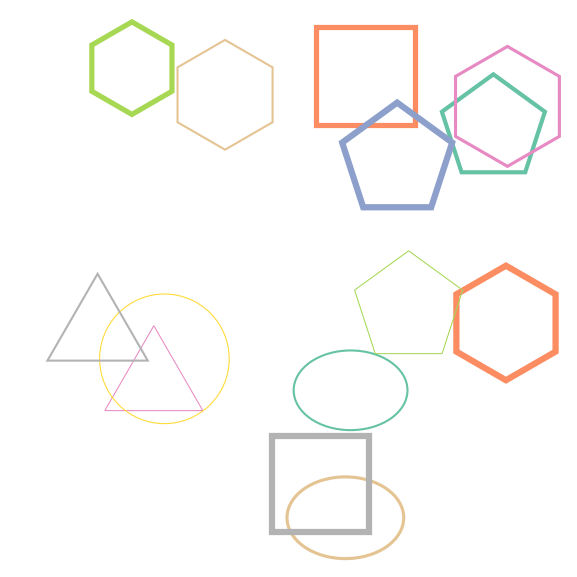[{"shape": "oval", "thickness": 1, "radius": 0.49, "center": [0.607, 0.323]}, {"shape": "pentagon", "thickness": 2, "radius": 0.47, "center": [0.854, 0.777]}, {"shape": "hexagon", "thickness": 3, "radius": 0.5, "center": [0.876, 0.44]}, {"shape": "square", "thickness": 2.5, "radius": 0.43, "center": [0.633, 0.867]}, {"shape": "pentagon", "thickness": 3, "radius": 0.5, "center": [0.688, 0.721]}, {"shape": "hexagon", "thickness": 1.5, "radius": 0.52, "center": [0.879, 0.815]}, {"shape": "triangle", "thickness": 0.5, "radius": 0.49, "center": [0.266, 0.337]}, {"shape": "pentagon", "thickness": 0.5, "radius": 0.49, "center": [0.708, 0.466]}, {"shape": "hexagon", "thickness": 2.5, "radius": 0.4, "center": [0.228, 0.881]}, {"shape": "circle", "thickness": 0.5, "radius": 0.56, "center": [0.285, 0.378]}, {"shape": "oval", "thickness": 1.5, "radius": 0.51, "center": [0.598, 0.103]}, {"shape": "hexagon", "thickness": 1, "radius": 0.48, "center": [0.39, 0.835]}, {"shape": "triangle", "thickness": 1, "radius": 0.5, "center": [0.169, 0.425]}, {"shape": "square", "thickness": 3, "radius": 0.42, "center": [0.555, 0.161]}]